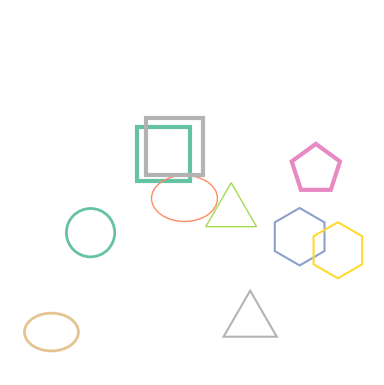[{"shape": "circle", "thickness": 2, "radius": 0.31, "center": [0.235, 0.396]}, {"shape": "square", "thickness": 3, "radius": 0.35, "center": [0.426, 0.6]}, {"shape": "oval", "thickness": 1, "radius": 0.43, "center": [0.479, 0.485]}, {"shape": "hexagon", "thickness": 1.5, "radius": 0.37, "center": [0.778, 0.385]}, {"shape": "pentagon", "thickness": 3, "radius": 0.33, "center": [0.82, 0.56]}, {"shape": "triangle", "thickness": 1, "radius": 0.38, "center": [0.6, 0.449]}, {"shape": "hexagon", "thickness": 1.5, "radius": 0.36, "center": [0.878, 0.35]}, {"shape": "oval", "thickness": 2, "radius": 0.35, "center": [0.134, 0.138]}, {"shape": "square", "thickness": 3, "radius": 0.37, "center": [0.453, 0.62]}, {"shape": "triangle", "thickness": 1.5, "radius": 0.4, "center": [0.65, 0.165]}]